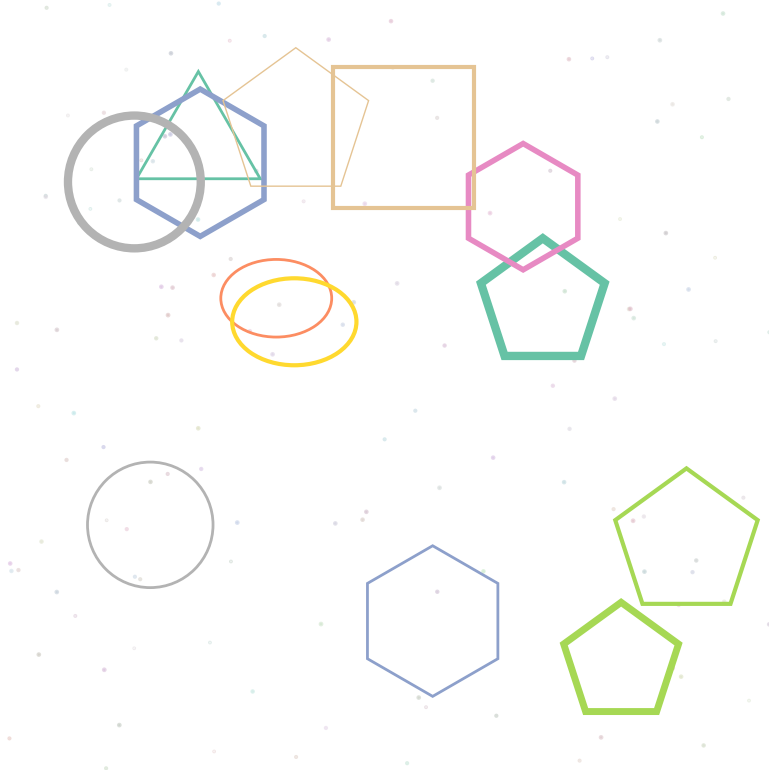[{"shape": "pentagon", "thickness": 3, "radius": 0.42, "center": [0.705, 0.606]}, {"shape": "triangle", "thickness": 1, "radius": 0.46, "center": [0.258, 0.814]}, {"shape": "oval", "thickness": 1, "radius": 0.36, "center": [0.359, 0.613]}, {"shape": "hexagon", "thickness": 1, "radius": 0.49, "center": [0.562, 0.193]}, {"shape": "hexagon", "thickness": 2, "radius": 0.48, "center": [0.26, 0.789]}, {"shape": "hexagon", "thickness": 2, "radius": 0.41, "center": [0.679, 0.732]}, {"shape": "pentagon", "thickness": 1.5, "radius": 0.49, "center": [0.892, 0.294]}, {"shape": "pentagon", "thickness": 2.5, "radius": 0.39, "center": [0.807, 0.139]}, {"shape": "oval", "thickness": 1.5, "radius": 0.4, "center": [0.382, 0.582]}, {"shape": "pentagon", "thickness": 0.5, "radius": 0.5, "center": [0.384, 0.839]}, {"shape": "square", "thickness": 1.5, "radius": 0.46, "center": [0.524, 0.822]}, {"shape": "circle", "thickness": 1, "radius": 0.41, "center": [0.195, 0.318]}, {"shape": "circle", "thickness": 3, "radius": 0.43, "center": [0.175, 0.764]}]